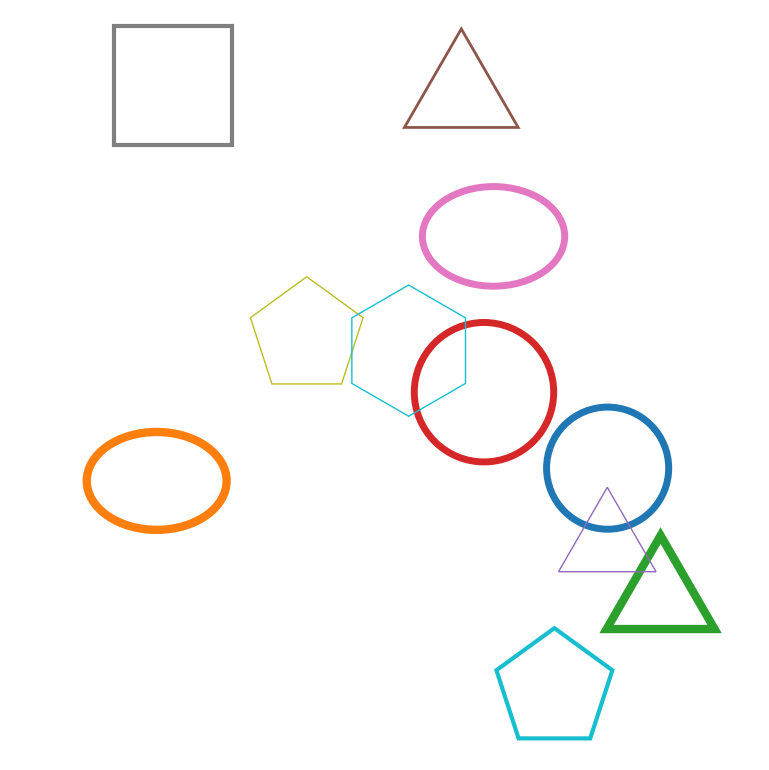[{"shape": "circle", "thickness": 2.5, "radius": 0.4, "center": [0.789, 0.392]}, {"shape": "oval", "thickness": 3, "radius": 0.45, "center": [0.203, 0.375]}, {"shape": "triangle", "thickness": 3, "radius": 0.4, "center": [0.858, 0.224]}, {"shape": "circle", "thickness": 2.5, "radius": 0.45, "center": [0.629, 0.491]}, {"shape": "triangle", "thickness": 0.5, "radius": 0.37, "center": [0.789, 0.294]}, {"shape": "triangle", "thickness": 1, "radius": 0.43, "center": [0.599, 0.877]}, {"shape": "oval", "thickness": 2.5, "radius": 0.46, "center": [0.641, 0.693]}, {"shape": "square", "thickness": 1.5, "radius": 0.39, "center": [0.225, 0.889]}, {"shape": "pentagon", "thickness": 0.5, "radius": 0.38, "center": [0.398, 0.564]}, {"shape": "hexagon", "thickness": 0.5, "radius": 0.43, "center": [0.531, 0.545]}, {"shape": "pentagon", "thickness": 1.5, "radius": 0.4, "center": [0.72, 0.105]}]